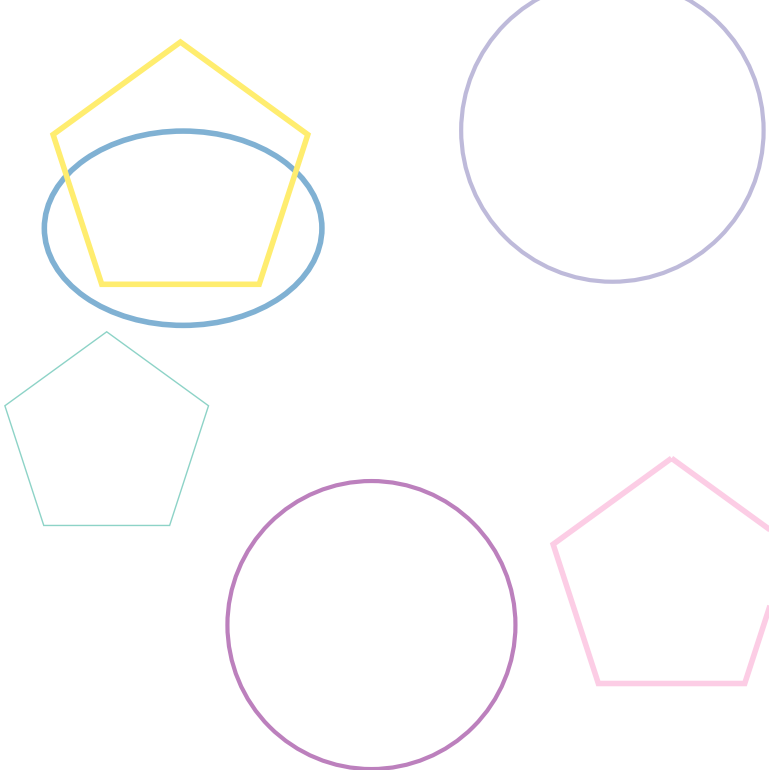[{"shape": "pentagon", "thickness": 0.5, "radius": 0.7, "center": [0.139, 0.43]}, {"shape": "circle", "thickness": 1.5, "radius": 0.98, "center": [0.795, 0.831]}, {"shape": "oval", "thickness": 2, "radius": 0.9, "center": [0.238, 0.704]}, {"shape": "pentagon", "thickness": 2, "radius": 0.81, "center": [0.872, 0.243]}, {"shape": "circle", "thickness": 1.5, "radius": 0.94, "center": [0.482, 0.188]}, {"shape": "pentagon", "thickness": 2, "radius": 0.87, "center": [0.234, 0.771]}]